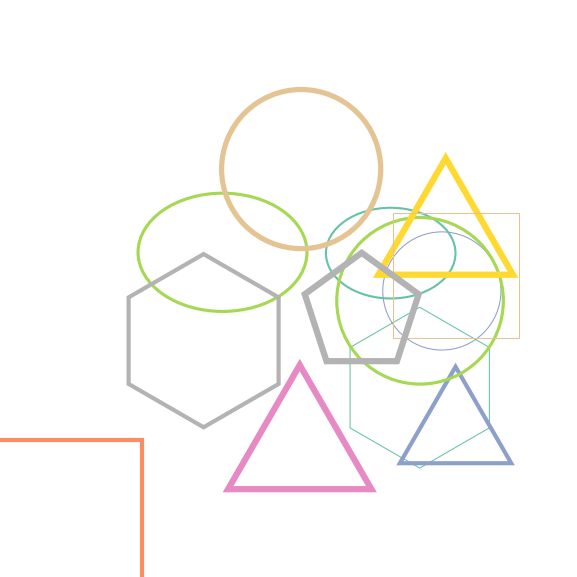[{"shape": "oval", "thickness": 1, "radius": 0.56, "center": [0.677, 0.561]}, {"shape": "hexagon", "thickness": 0.5, "radius": 0.7, "center": [0.727, 0.328]}, {"shape": "square", "thickness": 2, "radius": 0.68, "center": [0.111, 0.102]}, {"shape": "circle", "thickness": 0.5, "radius": 0.51, "center": [0.765, 0.495]}, {"shape": "triangle", "thickness": 2, "radius": 0.56, "center": [0.789, 0.253]}, {"shape": "triangle", "thickness": 3, "radius": 0.72, "center": [0.519, 0.224]}, {"shape": "circle", "thickness": 1.5, "radius": 0.72, "center": [0.727, 0.478]}, {"shape": "oval", "thickness": 1.5, "radius": 0.73, "center": [0.385, 0.562]}, {"shape": "triangle", "thickness": 3, "radius": 0.67, "center": [0.772, 0.591]}, {"shape": "circle", "thickness": 2.5, "radius": 0.69, "center": [0.521, 0.706]}, {"shape": "square", "thickness": 0.5, "radius": 0.54, "center": [0.789, 0.522]}, {"shape": "hexagon", "thickness": 2, "radius": 0.75, "center": [0.353, 0.409]}, {"shape": "pentagon", "thickness": 3, "radius": 0.52, "center": [0.626, 0.458]}]